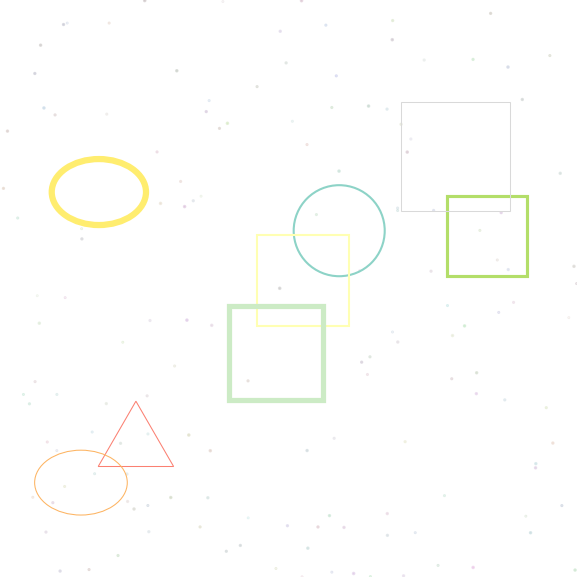[{"shape": "circle", "thickness": 1, "radius": 0.39, "center": [0.587, 0.6]}, {"shape": "square", "thickness": 1, "radius": 0.39, "center": [0.525, 0.513]}, {"shape": "triangle", "thickness": 0.5, "radius": 0.38, "center": [0.235, 0.229]}, {"shape": "oval", "thickness": 0.5, "radius": 0.4, "center": [0.14, 0.163]}, {"shape": "square", "thickness": 1.5, "radius": 0.35, "center": [0.844, 0.591]}, {"shape": "square", "thickness": 0.5, "radius": 0.47, "center": [0.788, 0.728]}, {"shape": "square", "thickness": 2.5, "radius": 0.4, "center": [0.478, 0.388]}, {"shape": "oval", "thickness": 3, "radius": 0.41, "center": [0.171, 0.667]}]